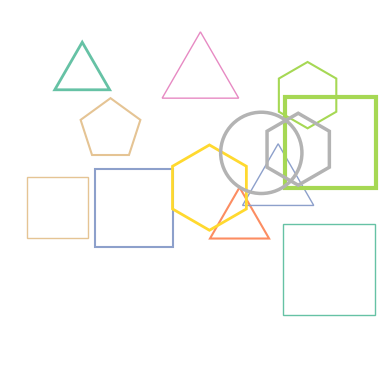[{"shape": "square", "thickness": 1, "radius": 0.59, "center": [0.854, 0.3]}, {"shape": "triangle", "thickness": 2, "radius": 0.41, "center": [0.214, 0.808]}, {"shape": "triangle", "thickness": 1.5, "radius": 0.44, "center": [0.622, 0.425]}, {"shape": "square", "thickness": 1.5, "radius": 0.51, "center": [0.348, 0.461]}, {"shape": "triangle", "thickness": 1, "radius": 0.53, "center": [0.722, 0.52]}, {"shape": "triangle", "thickness": 1, "radius": 0.57, "center": [0.521, 0.802]}, {"shape": "square", "thickness": 3, "radius": 0.58, "center": [0.858, 0.63]}, {"shape": "hexagon", "thickness": 1.5, "radius": 0.43, "center": [0.799, 0.753]}, {"shape": "hexagon", "thickness": 2, "radius": 0.55, "center": [0.544, 0.513]}, {"shape": "pentagon", "thickness": 1.5, "radius": 0.41, "center": [0.287, 0.663]}, {"shape": "square", "thickness": 1, "radius": 0.4, "center": [0.149, 0.461]}, {"shape": "circle", "thickness": 2.5, "radius": 0.53, "center": [0.679, 0.603]}, {"shape": "hexagon", "thickness": 2.5, "radius": 0.47, "center": [0.775, 0.612]}]